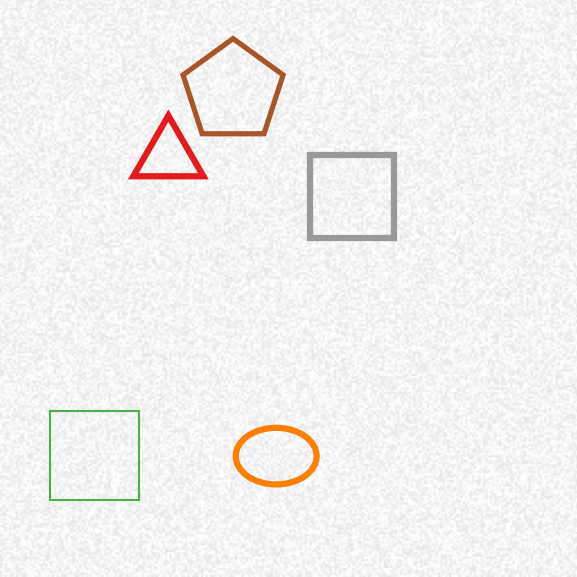[{"shape": "triangle", "thickness": 3, "radius": 0.35, "center": [0.292, 0.729]}, {"shape": "square", "thickness": 1, "radius": 0.38, "center": [0.163, 0.21]}, {"shape": "oval", "thickness": 3, "radius": 0.35, "center": [0.478, 0.209]}, {"shape": "pentagon", "thickness": 2.5, "radius": 0.46, "center": [0.404, 0.841]}, {"shape": "square", "thickness": 3, "radius": 0.36, "center": [0.61, 0.659]}]